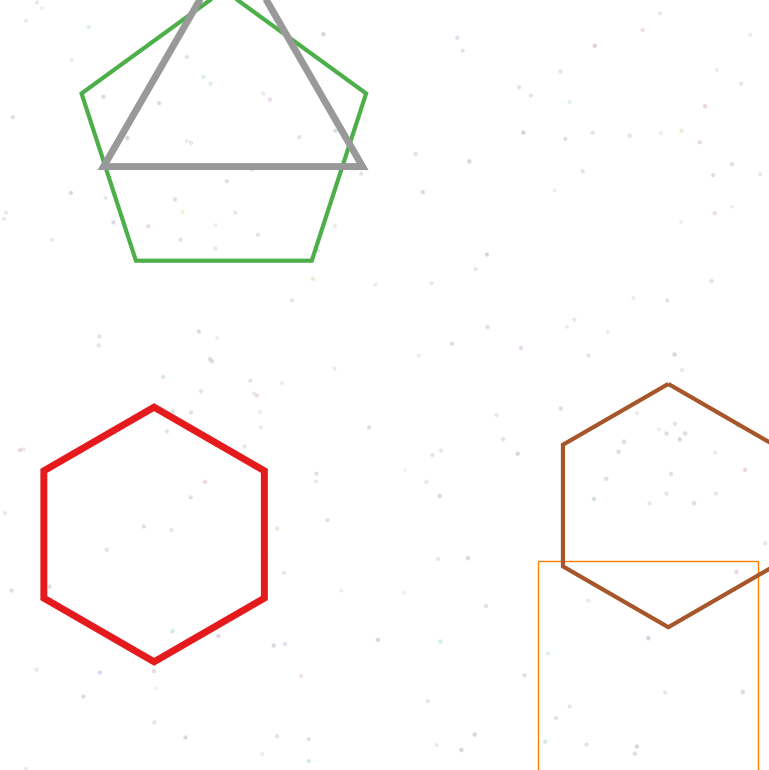[{"shape": "hexagon", "thickness": 2.5, "radius": 0.83, "center": [0.2, 0.306]}, {"shape": "pentagon", "thickness": 1.5, "radius": 0.97, "center": [0.291, 0.819]}, {"shape": "square", "thickness": 0.5, "radius": 0.71, "center": [0.841, 0.129]}, {"shape": "hexagon", "thickness": 1.5, "radius": 0.79, "center": [0.868, 0.343]}, {"shape": "triangle", "thickness": 2.5, "radius": 0.97, "center": [0.303, 0.881]}]